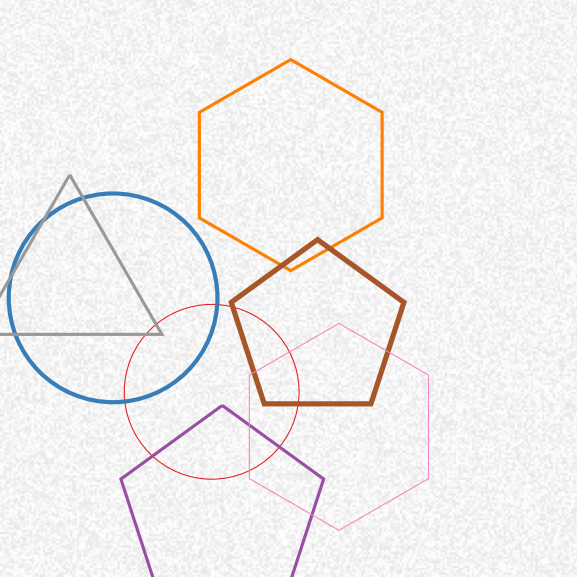[{"shape": "circle", "thickness": 0.5, "radius": 0.76, "center": [0.367, 0.321]}, {"shape": "circle", "thickness": 2, "radius": 0.9, "center": [0.196, 0.483]}, {"shape": "pentagon", "thickness": 1.5, "radius": 0.92, "center": [0.385, 0.113]}, {"shape": "hexagon", "thickness": 1.5, "radius": 0.91, "center": [0.503, 0.713]}, {"shape": "pentagon", "thickness": 2.5, "radius": 0.79, "center": [0.55, 0.427]}, {"shape": "hexagon", "thickness": 0.5, "radius": 0.9, "center": [0.587, 0.26]}, {"shape": "triangle", "thickness": 1.5, "radius": 0.92, "center": [0.121, 0.512]}]